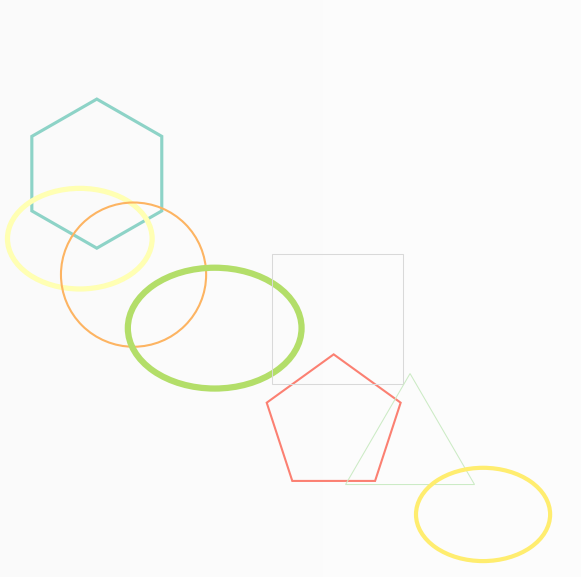[{"shape": "hexagon", "thickness": 1.5, "radius": 0.65, "center": [0.167, 0.698]}, {"shape": "oval", "thickness": 2.5, "radius": 0.62, "center": [0.137, 0.586]}, {"shape": "pentagon", "thickness": 1, "radius": 0.61, "center": [0.574, 0.264]}, {"shape": "circle", "thickness": 1, "radius": 0.62, "center": [0.23, 0.524]}, {"shape": "oval", "thickness": 3, "radius": 0.75, "center": [0.369, 0.431]}, {"shape": "square", "thickness": 0.5, "radius": 0.56, "center": [0.58, 0.447]}, {"shape": "triangle", "thickness": 0.5, "radius": 0.64, "center": [0.705, 0.224]}, {"shape": "oval", "thickness": 2, "radius": 0.58, "center": [0.831, 0.108]}]